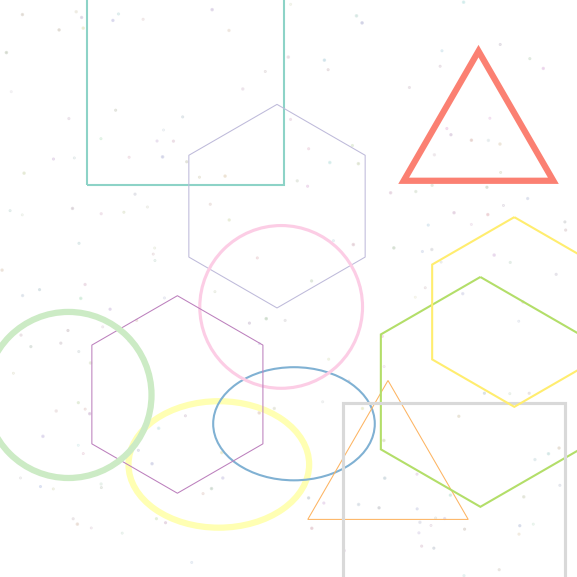[{"shape": "square", "thickness": 1, "radius": 0.85, "center": [0.321, 0.851]}, {"shape": "oval", "thickness": 3, "radius": 0.78, "center": [0.379, 0.195]}, {"shape": "hexagon", "thickness": 0.5, "radius": 0.88, "center": [0.48, 0.642]}, {"shape": "triangle", "thickness": 3, "radius": 0.75, "center": [0.829, 0.761]}, {"shape": "oval", "thickness": 1, "radius": 0.7, "center": [0.509, 0.265]}, {"shape": "triangle", "thickness": 0.5, "radius": 0.8, "center": [0.672, 0.18]}, {"shape": "hexagon", "thickness": 1, "radius": 0.99, "center": [0.832, 0.321]}, {"shape": "circle", "thickness": 1.5, "radius": 0.7, "center": [0.487, 0.468]}, {"shape": "square", "thickness": 1.5, "radius": 0.96, "center": [0.786, 0.109]}, {"shape": "hexagon", "thickness": 0.5, "radius": 0.86, "center": [0.307, 0.316]}, {"shape": "circle", "thickness": 3, "radius": 0.72, "center": [0.119, 0.315]}, {"shape": "hexagon", "thickness": 1, "radius": 0.82, "center": [0.891, 0.459]}]